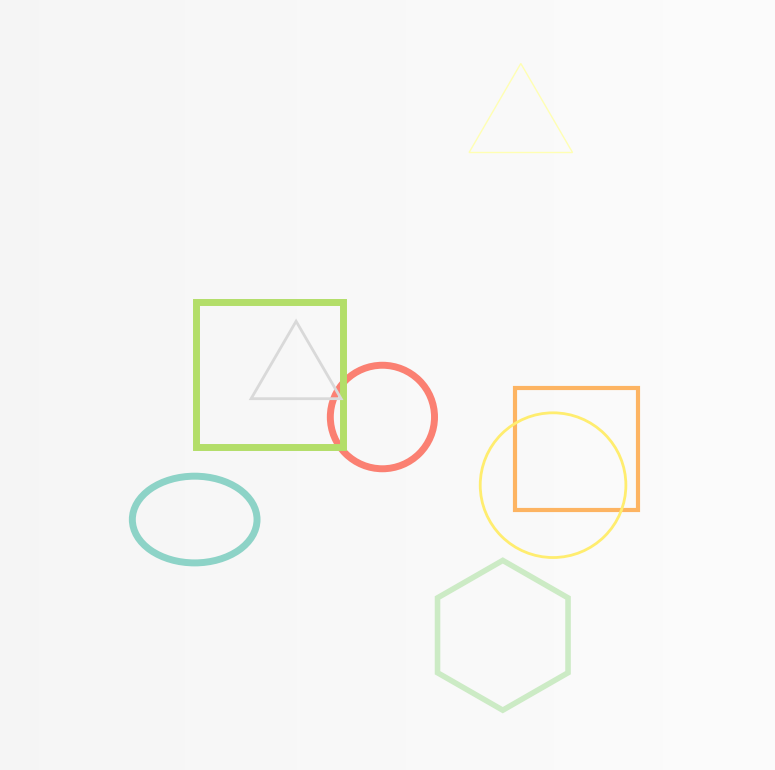[{"shape": "oval", "thickness": 2.5, "radius": 0.4, "center": [0.251, 0.325]}, {"shape": "triangle", "thickness": 0.5, "radius": 0.39, "center": [0.672, 0.84]}, {"shape": "circle", "thickness": 2.5, "radius": 0.34, "center": [0.493, 0.458]}, {"shape": "square", "thickness": 1.5, "radius": 0.4, "center": [0.744, 0.417]}, {"shape": "square", "thickness": 2.5, "radius": 0.47, "center": [0.348, 0.513]}, {"shape": "triangle", "thickness": 1, "radius": 0.34, "center": [0.382, 0.516]}, {"shape": "hexagon", "thickness": 2, "radius": 0.49, "center": [0.649, 0.175]}, {"shape": "circle", "thickness": 1, "radius": 0.47, "center": [0.714, 0.37]}]